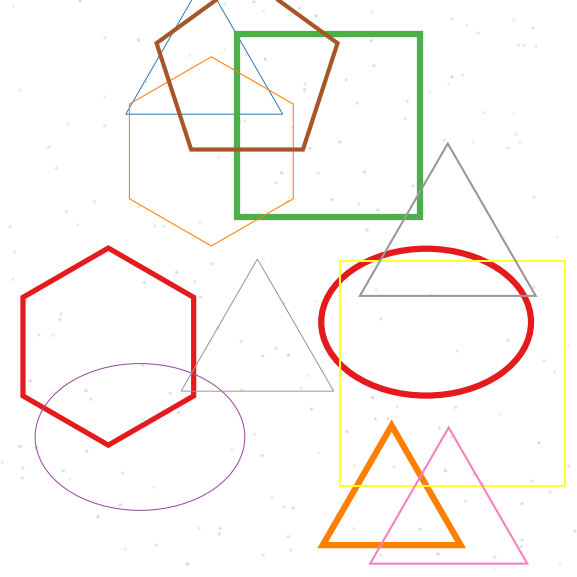[{"shape": "hexagon", "thickness": 2.5, "radius": 0.85, "center": [0.188, 0.399]}, {"shape": "oval", "thickness": 3, "radius": 0.91, "center": [0.738, 0.441]}, {"shape": "triangle", "thickness": 0.5, "radius": 0.78, "center": [0.354, 0.88]}, {"shape": "square", "thickness": 3, "radius": 0.79, "center": [0.569, 0.782]}, {"shape": "oval", "thickness": 0.5, "radius": 0.91, "center": [0.242, 0.242]}, {"shape": "triangle", "thickness": 3, "radius": 0.69, "center": [0.678, 0.124]}, {"shape": "hexagon", "thickness": 0.5, "radius": 0.82, "center": [0.366, 0.737]}, {"shape": "square", "thickness": 1, "radius": 0.97, "center": [0.783, 0.352]}, {"shape": "pentagon", "thickness": 2, "radius": 0.82, "center": [0.428, 0.873]}, {"shape": "triangle", "thickness": 1, "radius": 0.79, "center": [0.777, 0.102]}, {"shape": "triangle", "thickness": 1, "radius": 0.88, "center": [0.775, 0.575]}, {"shape": "triangle", "thickness": 0.5, "radius": 0.76, "center": [0.446, 0.398]}]